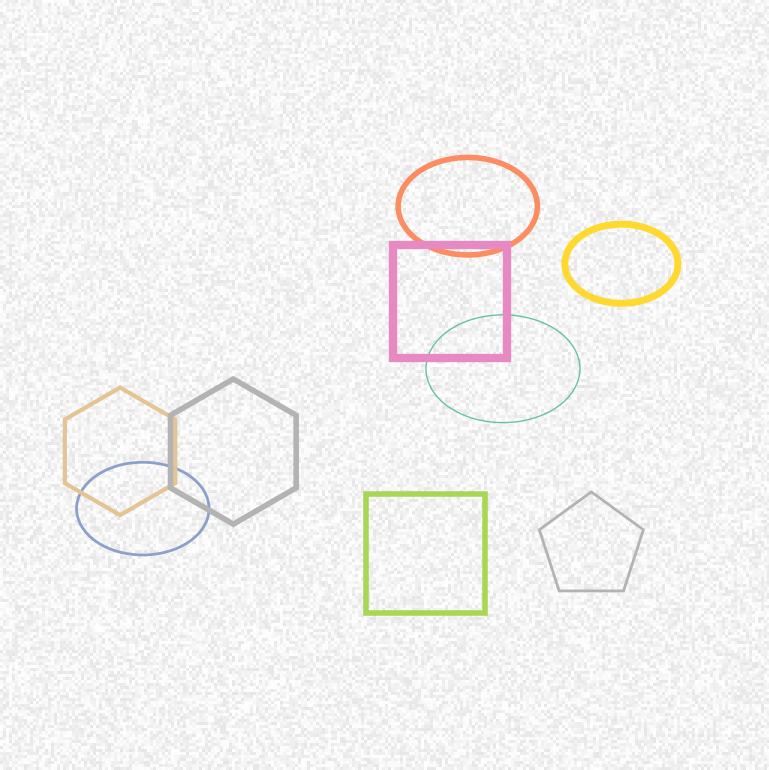[{"shape": "oval", "thickness": 0.5, "radius": 0.5, "center": [0.653, 0.521]}, {"shape": "oval", "thickness": 2, "radius": 0.45, "center": [0.607, 0.732]}, {"shape": "oval", "thickness": 1, "radius": 0.43, "center": [0.185, 0.339]}, {"shape": "square", "thickness": 3, "radius": 0.37, "center": [0.585, 0.608]}, {"shape": "square", "thickness": 2, "radius": 0.39, "center": [0.552, 0.281]}, {"shape": "oval", "thickness": 2.5, "radius": 0.37, "center": [0.807, 0.657]}, {"shape": "hexagon", "thickness": 1.5, "radius": 0.41, "center": [0.156, 0.414]}, {"shape": "pentagon", "thickness": 1, "radius": 0.36, "center": [0.768, 0.29]}, {"shape": "hexagon", "thickness": 2, "radius": 0.47, "center": [0.303, 0.414]}]